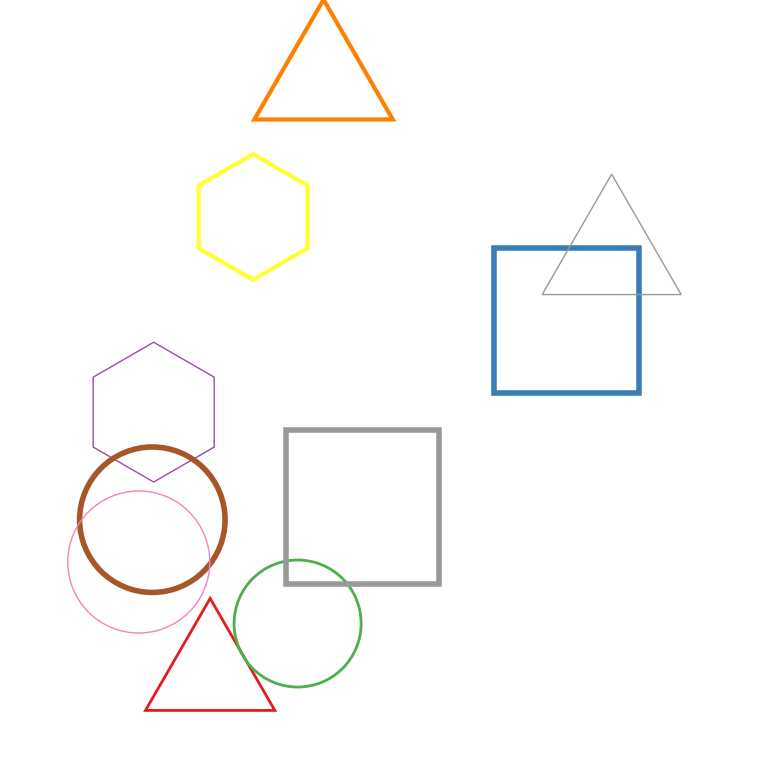[{"shape": "triangle", "thickness": 1, "radius": 0.48, "center": [0.273, 0.126]}, {"shape": "square", "thickness": 2, "radius": 0.47, "center": [0.736, 0.583]}, {"shape": "circle", "thickness": 1, "radius": 0.41, "center": [0.387, 0.19]}, {"shape": "hexagon", "thickness": 0.5, "radius": 0.45, "center": [0.2, 0.465]}, {"shape": "triangle", "thickness": 1.5, "radius": 0.52, "center": [0.42, 0.897]}, {"shape": "hexagon", "thickness": 1.5, "radius": 0.41, "center": [0.329, 0.718]}, {"shape": "circle", "thickness": 2, "radius": 0.47, "center": [0.198, 0.325]}, {"shape": "circle", "thickness": 0.5, "radius": 0.46, "center": [0.18, 0.27]}, {"shape": "square", "thickness": 2, "radius": 0.5, "center": [0.471, 0.341]}, {"shape": "triangle", "thickness": 0.5, "radius": 0.52, "center": [0.794, 0.67]}]